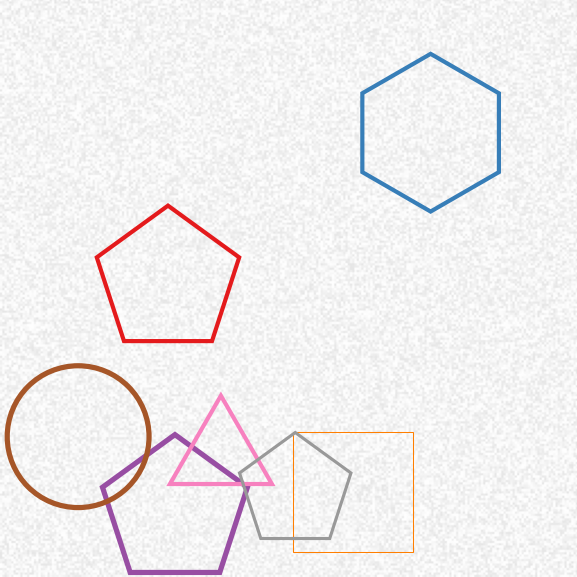[{"shape": "pentagon", "thickness": 2, "radius": 0.65, "center": [0.291, 0.513]}, {"shape": "hexagon", "thickness": 2, "radius": 0.68, "center": [0.746, 0.769]}, {"shape": "pentagon", "thickness": 2.5, "radius": 0.66, "center": [0.303, 0.115]}, {"shape": "square", "thickness": 0.5, "radius": 0.52, "center": [0.611, 0.146]}, {"shape": "circle", "thickness": 2.5, "radius": 0.61, "center": [0.135, 0.243]}, {"shape": "triangle", "thickness": 2, "radius": 0.51, "center": [0.383, 0.212]}, {"shape": "pentagon", "thickness": 1.5, "radius": 0.51, "center": [0.511, 0.149]}]